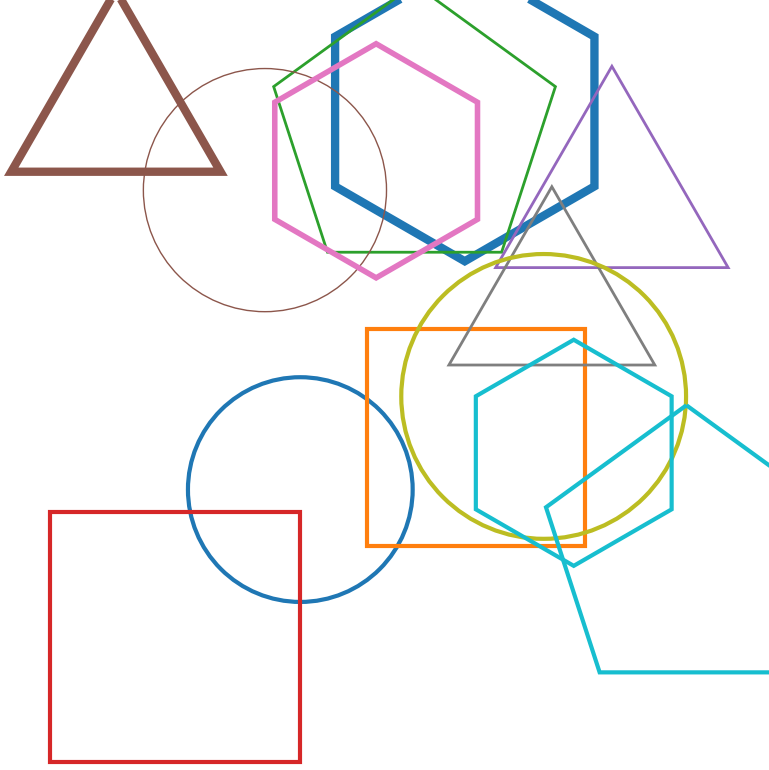[{"shape": "hexagon", "thickness": 3, "radius": 0.97, "center": [0.604, 0.855]}, {"shape": "circle", "thickness": 1.5, "radius": 0.73, "center": [0.39, 0.364]}, {"shape": "square", "thickness": 1.5, "radius": 0.71, "center": [0.618, 0.432]}, {"shape": "pentagon", "thickness": 1, "radius": 0.96, "center": [0.538, 0.828]}, {"shape": "square", "thickness": 1.5, "radius": 0.81, "center": [0.228, 0.173]}, {"shape": "triangle", "thickness": 1, "radius": 0.87, "center": [0.795, 0.74]}, {"shape": "triangle", "thickness": 3, "radius": 0.78, "center": [0.151, 0.855]}, {"shape": "circle", "thickness": 0.5, "radius": 0.79, "center": [0.344, 0.753]}, {"shape": "hexagon", "thickness": 2, "radius": 0.76, "center": [0.488, 0.791]}, {"shape": "triangle", "thickness": 1, "radius": 0.77, "center": [0.717, 0.603]}, {"shape": "circle", "thickness": 1.5, "radius": 0.92, "center": [0.706, 0.485]}, {"shape": "hexagon", "thickness": 1.5, "radius": 0.73, "center": [0.745, 0.412]}, {"shape": "pentagon", "thickness": 1.5, "radius": 0.96, "center": [0.891, 0.282]}]